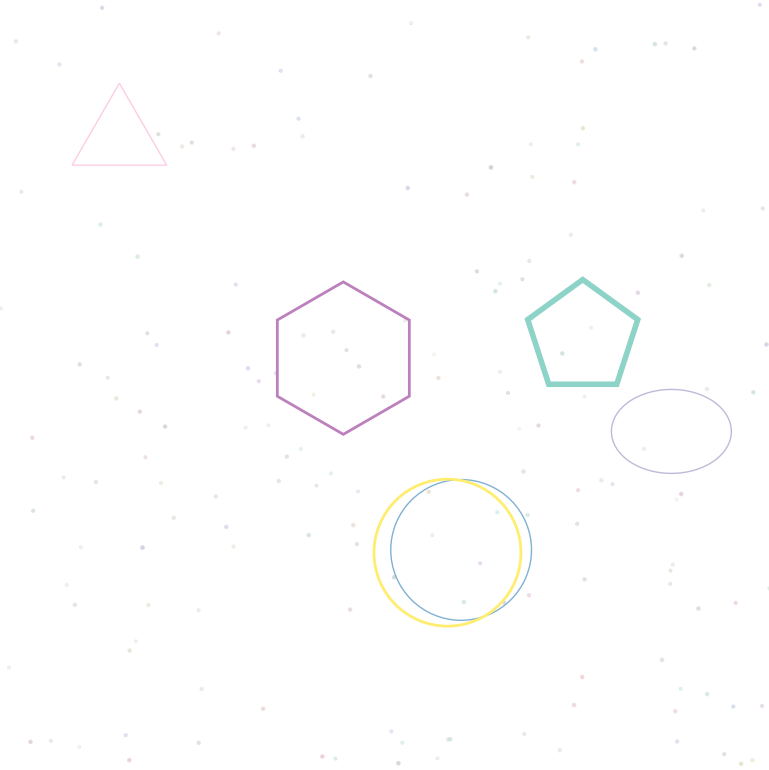[{"shape": "pentagon", "thickness": 2, "radius": 0.38, "center": [0.757, 0.562]}, {"shape": "oval", "thickness": 0.5, "radius": 0.39, "center": [0.872, 0.44]}, {"shape": "circle", "thickness": 0.5, "radius": 0.46, "center": [0.599, 0.286]}, {"shape": "triangle", "thickness": 0.5, "radius": 0.35, "center": [0.155, 0.821]}, {"shape": "hexagon", "thickness": 1, "radius": 0.49, "center": [0.446, 0.535]}, {"shape": "circle", "thickness": 1, "radius": 0.48, "center": [0.581, 0.282]}]